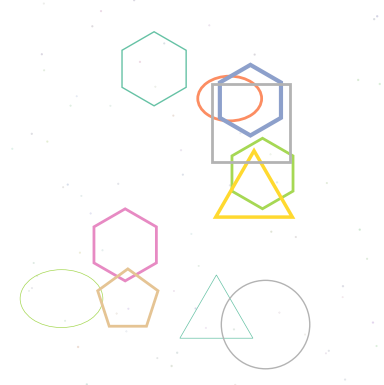[{"shape": "hexagon", "thickness": 1, "radius": 0.48, "center": [0.4, 0.821]}, {"shape": "triangle", "thickness": 0.5, "radius": 0.55, "center": [0.562, 0.176]}, {"shape": "oval", "thickness": 2, "radius": 0.41, "center": [0.597, 0.744]}, {"shape": "hexagon", "thickness": 3, "radius": 0.46, "center": [0.65, 0.74]}, {"shape": "hexagon", "thickness": 2, "radius": 0.47, "center": [0.325, 0.364]}, {"shape": "hexagon", "thickness": 2, "radius": 0.46, "center": [0.682, 0.549]}, {"shape": "oval", "thickness": 0.5, "radius": 0.54, "center": [0.16, 0.224]}, {"shape": "triangle", "thickness": 2.5, "radius": 0.57, "center": [0.66, 0.494]}, {"shape": "pentagon", "thickness": 2, "radius": 0.41, "center": [0.332, 0.219]}, {"shape": "circle", "thickness": 1, "radius": 0.57, "center": [0.69, 0.157]}, {"shape": "square", "thickness": 2, "radius": 0.51, "center": [0.651, 0.68]}]